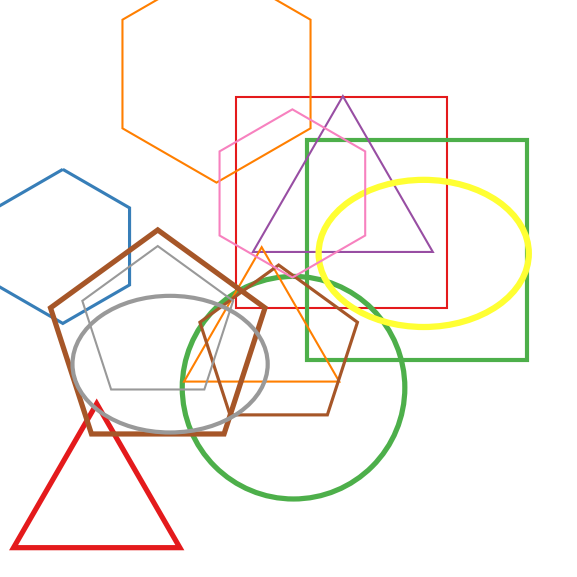[{"shape": "triangle", "thickness": 2.5, "radius": 0.83, "center": [0.167, 0.134]}, {"shape": "square", "thickness": 1, "radius": 0.91, "center": [0.591, 0.649]}, {"shape": "hexagon", "thickness": 1.5, "radius": 0.67, "center": [0.109, 0.572]}, {"shape": "circle", "thickness": 2.5, "radius": 0.96, "center": [0.508, 0.328]}, {"shape": "square", "thickness": 2, "radius": 0.95, "center": [0.723, 0.567]}, {"shape": "triangle", "thickness": 1, "radius": 0.9, "center": [0.594, 0.653]}, {"shape": "hexagon", "thickness": 1, "radius": 0.94, "center": [0.375, 0.871]}, {"shape": "triangle", "thickness": 1, "radius": 0.78, "center": [0.453, 0.416]}, {"shape": "oval", "thickness": 3, "radius": 0.91, "center": [0.734, 0.56]}, {"shape": "pentagon", "thickness": 2.5, "radius": 0.98, "center": [0.273, 0.406]}, {"shape": "pentagon", "thickness": 1.5, "radius": 0.72, "center": [0.483, 0.397]}, {"shape": "hexagon", "thickness": 1, "radius": 0.73, "center": [0.506, 0.664]}, {"shape": "pentagon", "thickness": 1, "radius": 0.69, "center": [0.273, 0.436]}, {"shape": "oval", "thickness": 2, "radius": 0.85, "center": [0.295, 0.369]}]